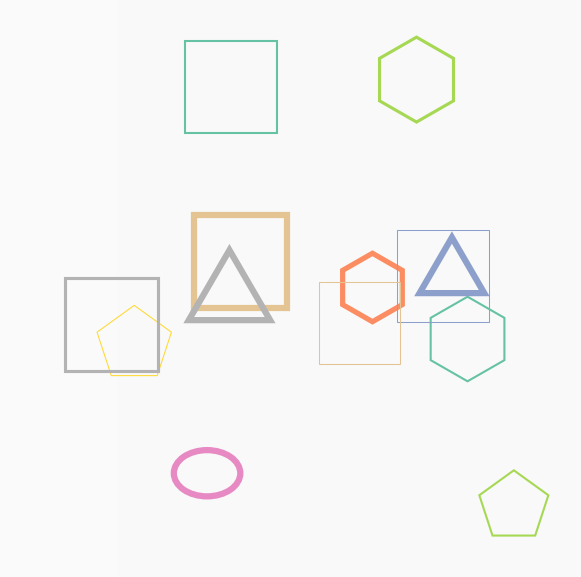[{"shape": "hexagon", "thickness": 1, "radius": 0.37, "center": [0.804, 0.412]}, {"shape": "square", "thickness": 1, "radius": 0.4, "center": [0.397, 0.848]}, {"shape": "hexagon", "thickness": 2.5, "radius": 0.3, "center": [0.641, 0.501]}, {"shape": "triangle", "thickness": 3, "radius": 0.32, "center": [0.777, 0.524]}, {"shape": "square", "thickness": 0.5, "radius": 0.4, "center": [0.762, 0.521]}, {"shape": "oval", "thickness": 3, "radius": 0.29, "center": [0.356, 0.18]}, {"shape": "pentagon", "thickness": 1, "radius": 0.31, "center": [0.884, 0.122]}, {"shape": "hexagon", "thickness": 1.5, "radius": 0.37, "center": [0.717, 0.861]}, {"shape": "pentagon", "thickness": 0.5, "radius": 0.34, "center": [0.231, 0.403]}, {"shape": "square", "thickness": 0.5, "radius": 0.35, "center": [0.618, 0.44]}, {"shape": "square", "thickness": 3, "radius": 0.4, "center": [0.414, 0.546]}, {"shape": "triangle", "thickness": 3, "radius": 0.4, "center": [0.395, 0.485]}, {"shape": "square", "thickness": 1.5, "radius": 0.4, "center": [0.191, 0.437]}]